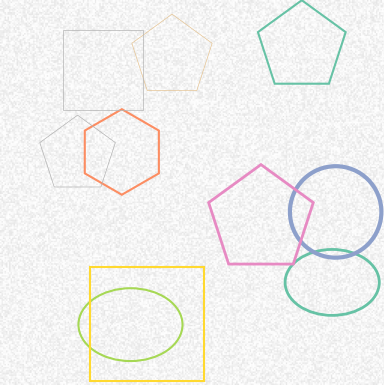[{"shape": "oval", "thickness": 2, "radius": 0.61, "center": [0.863, 0.266]}, {"shape": "pentagon", "thickness": 1.5, "radius": 0.6, "center": [0.784, 0.88]}, {"shape": "hexagon", "thickness": 1.5, "radius": 0.56, "center": [0.316, 0.605]}, {"shape": "circle", "thickness": 3, "radius": 0.59, "center": [0.872, 0.45]}, {"shape": "pentagon", "thickness": 2, "radius": 0.71, "center": [0.678, 0.43]}, {"shape": "oval", "thickness": 1.5, "radius": 0.68, "center": [0.339, 0.157]}, {"shape": "square", "thickness": 1.5, "radius": 0.74, "center": [0.381, 0.158]}, {"shape": "pentagon", "thickness": 0.5, "radius": 0.55, "center": [0.447, 0.854]}, {"shape": "pentagon", "thickness": 0.5, "radius": 0.52, "center": [0.201, 0.598]}, {"shape": "square", "thickness": 0.5, "radius": 0.52, "center": [0.267, 0.818]}]